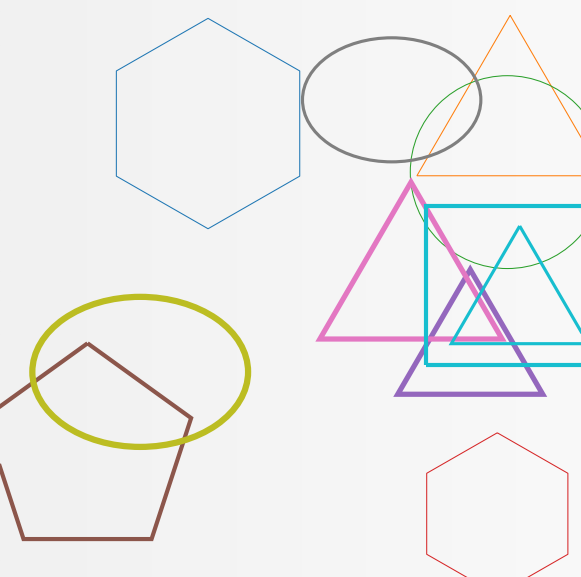[{"shape": "hexagon", "thickness": 0.5, "radius": 0.91, "center": [0.358, 0.785]}, {"shape": "triangle", "thickness": 0.5, "radius": 0.93, "center": [0.878, 0.787]}, {"shape": "circle", "thickness": 0.5, "radius": 0.83, "center": [0.873, 0.701]}, {"shape": "hexagon", "thickness": 0.5, "radius": 0.7, "center": [0.856, 0.109]}, {"shape": "triangle", "thickness": 2.5, "radius": 0.72, "center": [0.809, 0.388]}, {"shape": "pentagon", "thickness": 2, "radius": 0.94, "center": [0.151, 0.217]}, {"shape": "triangle", "thickness": 2.5, "radius": 0.91, "center": [0.707, 0.503]}, {"shape": "oval", "thickness": 1.5, "radius": 0.77, "center": [0.674, 0.826]}, {"shape": "oval", "thickness": 3, "radius": 0.93, "center": [0.241, 0.355]}, {"shape": "square", "thickness": 2, "radius": 0.69, "center": [0.87, 0.505]}, {"shape": "triangle", "thickness": 1.5, "radius": 0.68, "center": [0.894, 0.472]}]